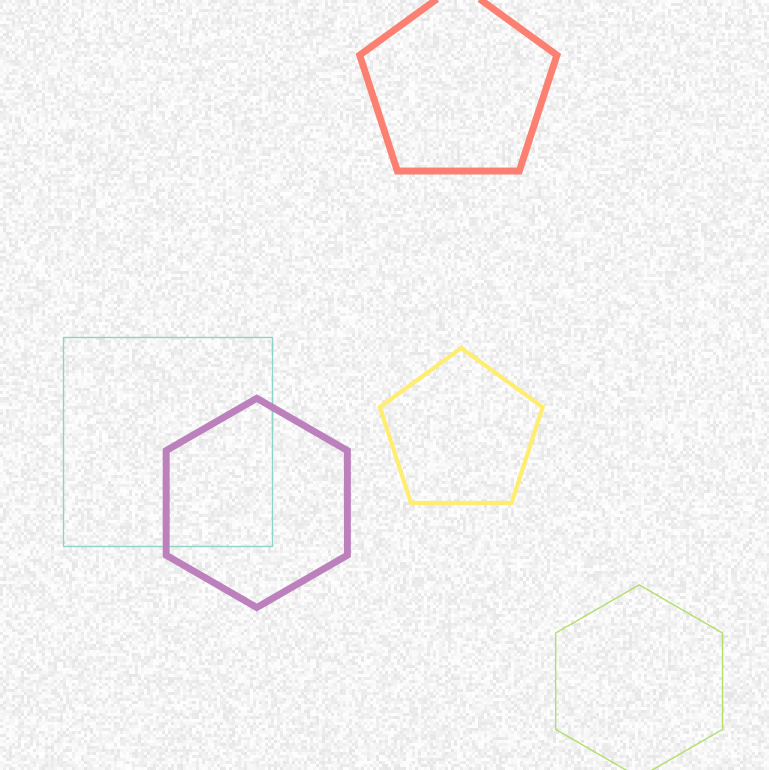[{"shape": "square", "thickness": 0.5, "radius": 0.68, "center": [0.218, 0.427]}, {"shape": "pentagon", "thickness": 2.5, "radius": 0.67, "center": [0.595, 0.887]}, {"shape": "hexagon", "thickness": 0.5, "radius": 0.63, "center": [0.83, 0.115]}, {"shape": "hexagon", "thickness": 2.5, "radius": 0.68, "center": [0.333, 0.347]}, {"shape": "pentagon", "thickness": 1.5, "radius": 0.56, "center": [0.599, 0.437]}]